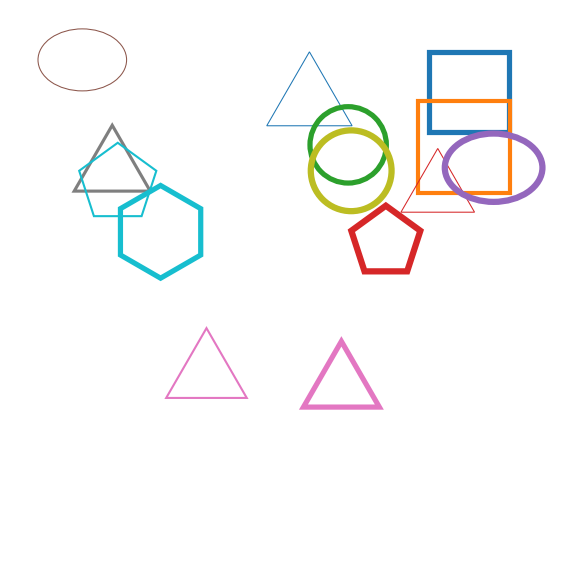[{"shape": "triangle", "thickness": 0.5, "radius": 0.43, "center": [0.536, 0.824]}, {"shape": "square", "thickness": 2.5, "radius": 0.35, "center": [0.813, 0.84]}, {"shape": "square", "thickness": 2, "radius": 0.4, "center": [0.803, 0.744]}, {"shape": "circle", "thickness": 2.5, "radius": 0.33, "center": [0.603, 0.748]}, {"shape": "triangle", "thickness": 0.5, "radius": 0.37, "center": [0.758, 0.668]}, {"shape": "pentagon", "thickness": 3, "radius": 0.31, "center": [0.668, 0.58]}, {"shape": "oval", "thickness": 3, "radius": 0.42, "center": [0.855, 0.709]}, {"shape": "oval", "thickness": 0.5, "radius": 0.38, "center": [0.143, 0.895]}, {"shape": "triangle", "thickness": 2.5, "radius": 0.38, "center": [0.591, 0.332]}, {"shape": "triangle", "thickness": 1, "radius": 0.4, "center": [0.358, 0.35]}, {"shape": "triangle", "thickness": 1.5, "radius": 0.38, "center": [0.194, 0.706]}, {"shape": "circle", "thickness": 3, "radius": 0.35, "center": [0.608, 0.703]}, {"shape": "pentagon", "thickness": 1, "radius": 0.35, "center": [0.204, 0.682]}, {"shape": "hexagon", "thickness": 2.5, "radius": 0.4, "center": [0.278, 0.598]}]